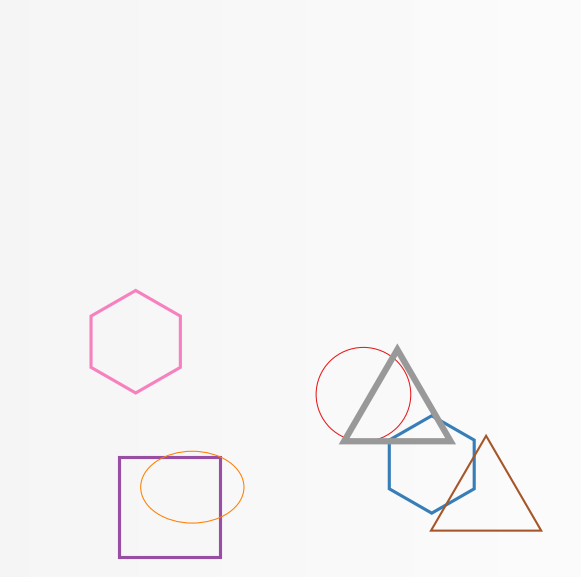[{"shape": "circle", "thickness": 0.5, "radius": 0.41, "center": [0.625, 0.316]}, {"shape": "hexagon", "thickness": 1.5, "radius": 0.42, "center": [0.743, 0.195]}, {"shape": "square", "thickness": 1.5, "radius": 0.43, "center": [0.292, 0.121]}, {"shape": "oval", "thickness": 0.5, "radius": 0.44, "center": [0.331, 0.156]}, {"shape": "triangle", "thickness": 1, "radius": 0.55, "center": [0.836, 0.135]}, {"shape": "hexagon", "thickness": 1.5, "radius": 0.44, "center": [0.233, 0.407]}, {"shape": "triangle", "thickness": 3, "radius": 0.53, "center": [0.684, 0.288]}]